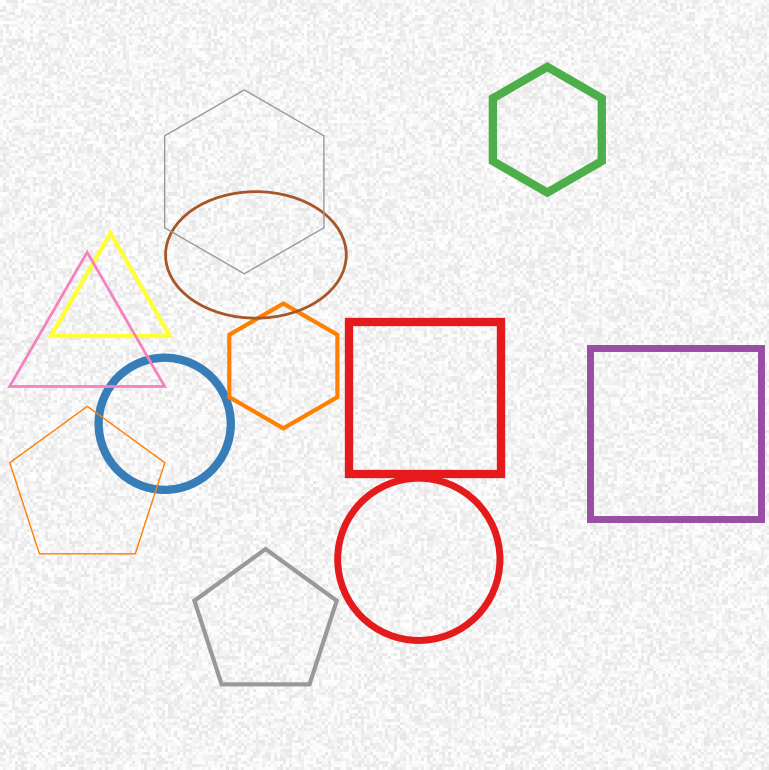[{"shape": "circle", "thickness": 2.5, "radius": 0.53, "center": [0.544, 0.274]}, {"shape": "square", "thickness": 3, "radius": 0.49, "center": [0.552, 0.483]}, {"shape": "circle", "thickness": 3, "radius": 0.43, "center": [0.214, 0.45]}, {"shape": "hexagon", "thickness": 3, "radius": 0.41, "center": [0.711, 0.832]}, {"shape": "square", "thickness": 2.5, "radius": 0.56, "center": [0.877, 0.437]}, {"shape": "pentagon", "thickness": 0.5, "radius": 0.53, "center": [0.113, 0.366]}, {"shape": "hexagon", "thickness": 1.5, "radius": 0.41, "center": [0.368, 0.525]}, {"shape": "triangle", "thickness": 1.5, "radius": 0.45, "center": [0.143, 0.608]}, {"shape": "oval", "thickness": 1, "radius": 0.59, "center": [0.332, 0.669]}, {"shape": "triangle", "thickness": 1, "radius": 0.58, "center": [0.113, 0.556]}, {"shape": "hexagon", "thickness": 0.5, "radius": 0.6, "center": [0.317, 0.764]}, {"shape": "pentagon", "thickness": 1.5, "radius": 0.49, "center": [0.345, 0.19]}]